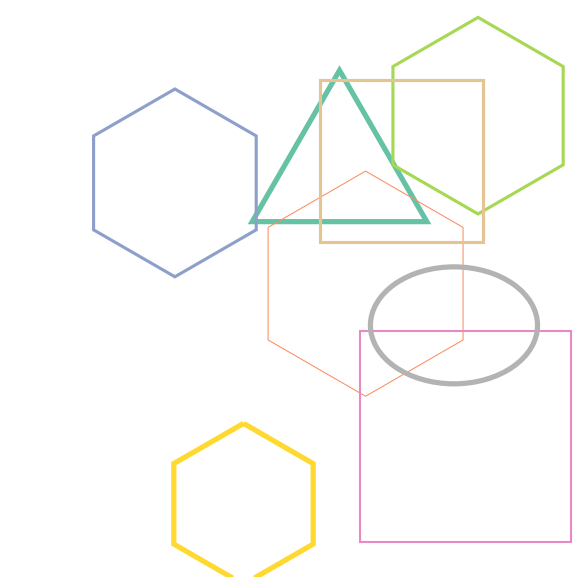[{"shape": "triangle", "thickness": 2.5, "radius": 0.87, "center": [0.588, 0.703]}, {"shape": "hexagon", "thickness": 0.5, "radius": 0.97, "center": [0.633, 0.508]}, {"shape": "hexagon", "thickness": 1.5, "radius": 0.81, "center": [0.303, 0.682]}, {"shape": "square", "thickness": 1, "radius": 0.91, "center": [0.806, 0.243]}, {"shape": "hexagon", "thickness": 1.5, "radius": 0.85, "center": [0.828, 0.799]}, {"shape": "hexagon", "thickness": 2.5, "radius": 0.7, "center": [0.422, 0.127]}, {"shape": "square", "thickness": 1.5, "radius": 0.7, "center": [0.695, 0.721]}, {"shape": "oval", "thickness": 2.5, "radius": 0.72, "center": [0.786, 0.436]}]